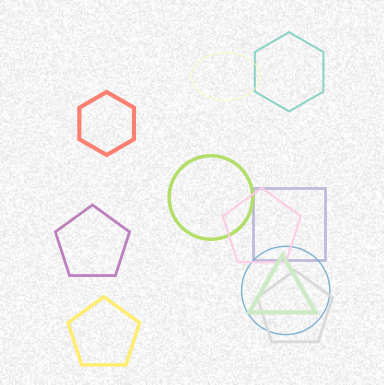[{"shape": "hexagon", "thickness": 1.5, "radius": 0.51, "center": [0.751, 0.814]}, {"shape": "oval", "thickness": 0.5, "radius": 0.44, "center": [0.586, 0.802]}, {"shape": "square", "thickness": 2, "radius": 0.47, "center": [0.75, 0.418]}, {"shape": "hexagon", "thickness": 3, "radius": 0.41, "center": [0.277, 0.679]}, {"shape": "circle", "thickness": 1, "radius": 0.57, "center": [0.742, 0.245]}, {"shape": "circle", "thickness": 2.5, "radius": 0.54, "center": [0.548, 0.487]}, {"shape": "pentagon", "thickness": 1.5, "radius": 0.53, "center": [0.68, 0.405]}, {"shape": "pentagon", "thickness": 2, "radius": 0.51, "center": [0.766, 0.195]}, {"shape": "pentagon", "thickness": 2, "radius": 0.51, "center": [0.24, 0.366]}, {"shape": "triangle", "thickness": 3, "radius": 0.5, "center": [0.734, 0.238]}, {"shape": "pentagon", "thickness": 2.5, "radius": 0.49, "center": [0.27, 0.131]}]